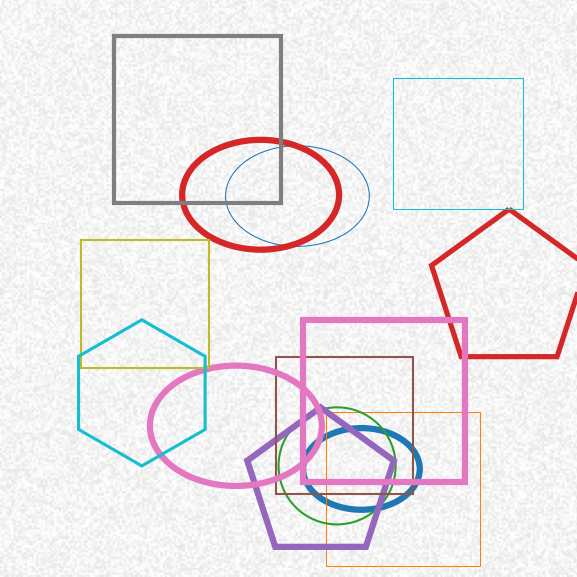[{"shape": "oval", "thickness": 3, "radius": 0.51, "center": [0.626, 0.187]}, {"shape": "oval", "thickness": 0.5, "radius": 0.62, "center": [0.515, 0.66]}, {"shape": "square", "thickness": 0.5, "radius": 0.67, "center": [0.698, 0.152]}, {"shape": "circle", "thickness": 1, "radius": 0.51, "center": [0.584, 0.192]}, {"shape": "oval", "thickness": 3, "radius": 0.68, "center": [0.451, 0.662]}, {"shape": "pentagon", "thickness": 2.5, "radius": 0.71, "center": [0.882, 0.496]}, {"shape": "pentagon", "thickness": 3, "radius": 0.67, "center": [0.555, 0.16]}, {"shape": "square", "thickness": 1, "radius": 0.59, "center": [0.597, 0.262]}, {"shape": "square", "thickness": 3, "radius": 0.7, "center": [0.664, 0.305]}, {"shape": "oval", "thickness": 3, "radius": 0.74, "center": [0.408, 0.262]}, {"shape": "square", "thickness": 2, "radius": 0.72, "center": [0.343, 0.792]}, {"shape": "square", "thickness": 1, "radius": 0.55, "center": [0.251, 0.473]}, {"shape": "hexagon", "thickness": 1.5, "radius": 0.63, "center": [0.246, 0.319]}, {"shape": "square", "thickness": 0.5, "radius": 0.56, "center": [0.793, 0.751]}]